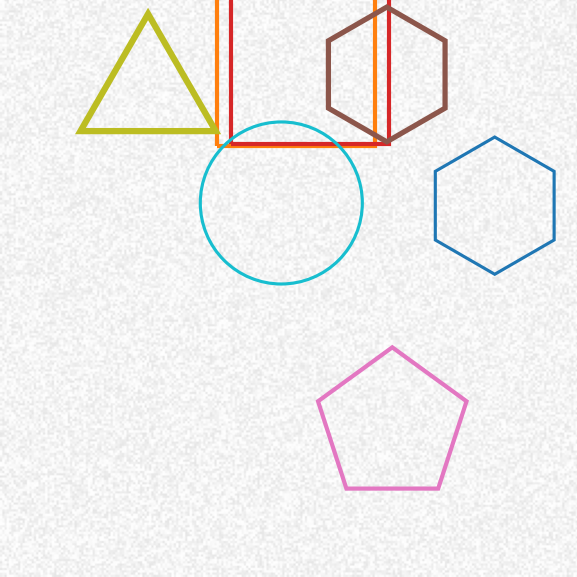[{"shape": "hexagon", "thickness": 1.5, "radius": 0.59, "center": [0.857, 0.643]}, {"shape": "square", "thickness": 2, "radius": 0.68, "center": [0.512, 0.882]}, {"shape": "square", "thickness": 2, "radius": 0.68, "center": [0.537, 0.886]}, {"shape": "hexagon", "thickness": 2.5, "radius": 0.58, "center": [0.67, 0.87]}, {"shape": "pentagon", "thickness": 2, "radius": 0.68, "center": [0.679, 0.262]}, {"shape": "triangle", "thickness": 3, "radius": 0.68, "center": [0.256, 0.84]}, {"shape": "circle", "thickness": 1.5, "radius": 0.7, "center": [0.487, 0.648]}]